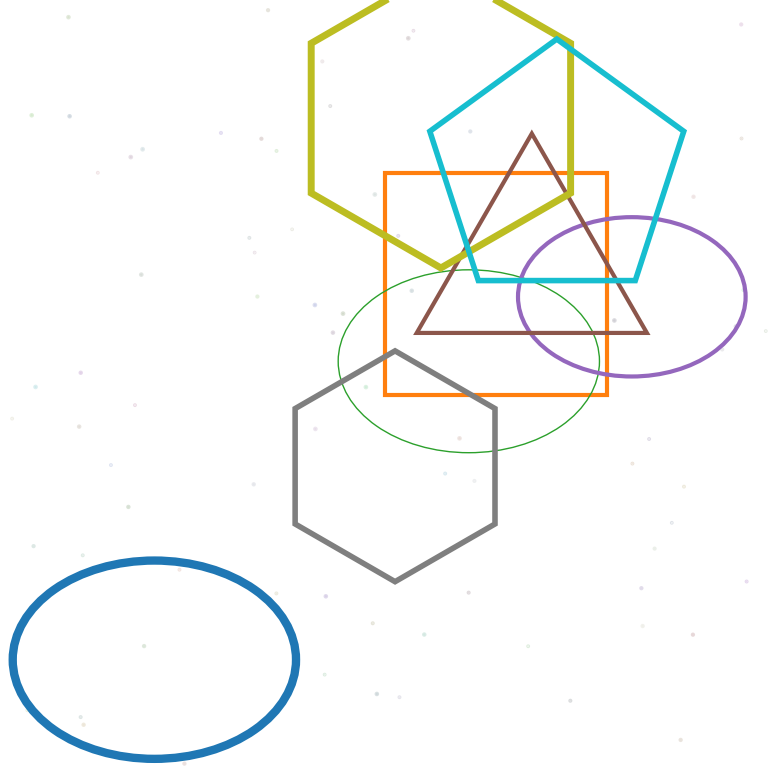[{"shape": "oval", "thickness": 3, "radius": 0.92, "center": [0.2, 0.143]}, {"shape": "square", "thickness": 1.5, "radius": 0.72, "center": [0.644, 0.631]}, {"shape": "oval", "thickness": 0.5, "radius": 0.85, "center": [0.609, 0.531]}, {"shape": "oval", "thickness": 1.5, "radius": 0.74, "center": [0.821, 0.615]}, {"shape": "triangle", "thickness": 1.5, "radius": 0.86, "center": [0.691, 0.654]}, {"shape": "hexagon", "thickness": 2, "radius": 0.75, "center": [0.513, 0.394]}, {"shape": "hexagon", "thickness": 2.5, "radius": 0.97, "center": [0.573, 0.847]}, {"shape": "pentagon", "thickness": 2, "radius": 0.87, "center": [0.723, 0.776]}]